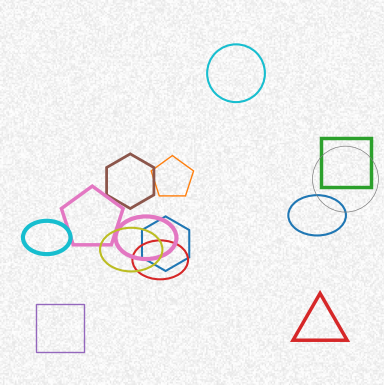[{"shape": "oval", "thickness": 1.5, "radius": 0.37, "center": [0.824, 0.441]}, {"shape": "hexagon", "thickness": 1.5, "radius": 0.35, "center": [0.43, 0.367]}, {"shape": "pentagon", "thickness": 1, "radius": 0.29, "center": [0.448, 0.538]}, {"shape": "square", "thickness": 2.5, "radius": 0.32, "center": [0.899, 0.578]}, {"shape": "oval", "thickness": 1.5, "radius": 0.36, "center": [0.416, 0.325]}, {"shape": "triangle", "thickness": 2.5, "radius": 0.41, "center": [0.831, 0.157]}, {"shape": "square", "thickness": 1, "radius": 0.31, "center": [0.155, 0.148]}, {"shape": "hexagon", "thickness": 2, "radius": 0.35, "center": [0.338, 0.529]}, {"shape": "pentagon", "thickness": 2.5, "radius": 0.42, "center": [0.24, 0.432]}, {"shape": "oval", "thickness": 3, "radius": 0.4, "center": [0.379, 0.382]}, {"shape": "circle", "thickness": 0.5, "radius": 0.43, "center": [0.897, 0.535]}, {"shape": "oval", "thickness": 1.5, "radius": 0.41, "center": [0.341, 0.352]}, {"shape": "oval", "thickness": 3, "radius": 0.31, "center": [0.121, 0.383]}, {"shape": "circle", "thickness": 1.5, "radius": 0.38, "center": [0.613, 0.81]}]